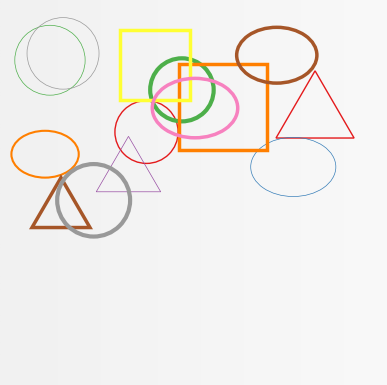[{"shape": "triangle", "thickness": 1, "radius": 0.58, "center": [0.813, 0.7]}, {"shape": "circle", "thickness": 1, "radius": 0.41, "center": [0.378, 0.657]}, {"shape": "oval", "thickness": 0.5, "radius": 0.55, "center": [0.757, 0.566]}, {"shape": "circle", "thickness": 3, "radius": 0.41, "center": [0.469, 0.767]}, {"shape": "circle", "thickness": 0.5, "radius": 0.45, "center": [0.129, 0.844]}, {"shape": "triangle", "thickness": 0.5, "radius": 0.48, "center": [0.332, 0.55]}, {"shape": "square", "thickness": 2.5, "radius": 0.56, "center": [0.575, 0.722]}, {"shape": "oval", "thickness": 1.5, "radius": 0.43, "center": [0.116, 0.599]}, {"shape": "square", "thickness": 2.5, "radius": 0.45, "center": [0.4, 0.831]}, {"shape": "oval", "thickness": 2.5, "radius": 0.52, "center": [0.714, 0.857]}, {"shape": "triangle", "thickness": 2.5, "radius": 0.43, "center": [0.157, 0.452]}, {"shape": "oval", "thickness": 2.5, "radius": 0.55, "center": [0.503, 0.719]}, {"shape": "circle", "thickness": 0.5, "radius": 0.46, "center": [0.163, 0.861]}, {"shape": "circle", "thickness": 3, "radius": 0.47, "center": [0.242, 0.48]}]